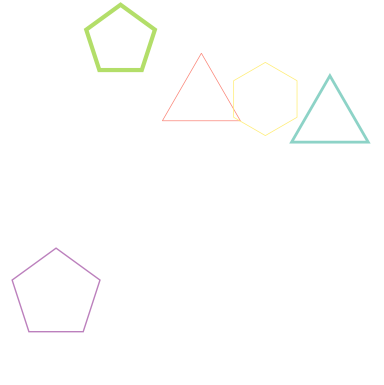[{"shape": "triangle", "thickness": 2, "radius": 0.57, "center": [0.857, 0.688]}, {"shape": "triangle", "thickness": 0.5, "radius": 0.58, "center": [0.523, 0.745]}, {"shape": "pentagon", "thickness": 3, "radius": 0.47, "center": [0.313, 0.894]}, {"shape": "pentagon", "thickness": 1, "radius": 0.6, "center": [0.146, 0.235]}, {"shape": "hexagon", "thickness": 0.5, "radius": 0.48, "center": [0.689, 0.743]}]